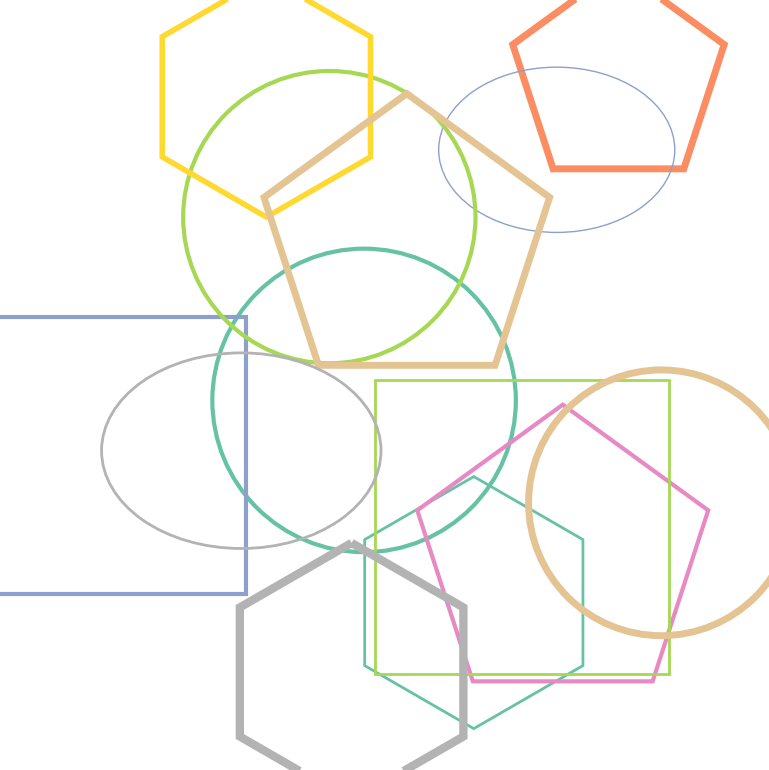[{"shape": "hexagon", "thickness": 1, "radius": 0.82, "center": [0.615, 0.217]}, {"shape": "circle", "thickness": 1.5, "radius": 0.99, "center": [0.473, 0.48]}, {"shape": "pentagon", "thickness": 2.5, "radius": 0.72, "center": [0.803, 0.898]}, {"shape": "oval", "thickness": 0.5, "radius": 0.77, "center": [0.723, 0.805]}, {"shape": "square", "thickness": 1.5, "radius": 0.9, "center": [0.139, 0.408]}, {"shape": "pentagon", "thickness": 1.5, "radius": 0.99, "center": [0.731, 0.276]}, {"shape": "circle", "thickness": 1.5, "radius": 0.95, "center": [0.428, 0.718]}, {"shape": "square", "thickness": 1, "radius": 0.95, "center": [0.678, 0.316]}, {"shape": "hexagon", "thickness": 2, "radius": 0.78, "center": [0.346, 0.874]}, {"shape": "pentagon", "thickness": 2.5, "radius": 0.98, "center": [0.528, 0.683]}, {"shape": "circle", "thickness": 2.5, "radius": 0.86, "center": [0.859, 0.347]}, {"shape": "oval", "thickness": 1, "radius": 0.91, "center": [0.313, 0.415]}, {"shape": "hexagon", "thickness": 3, "radius": 0.84, "center": [0.457, 0.127]}]